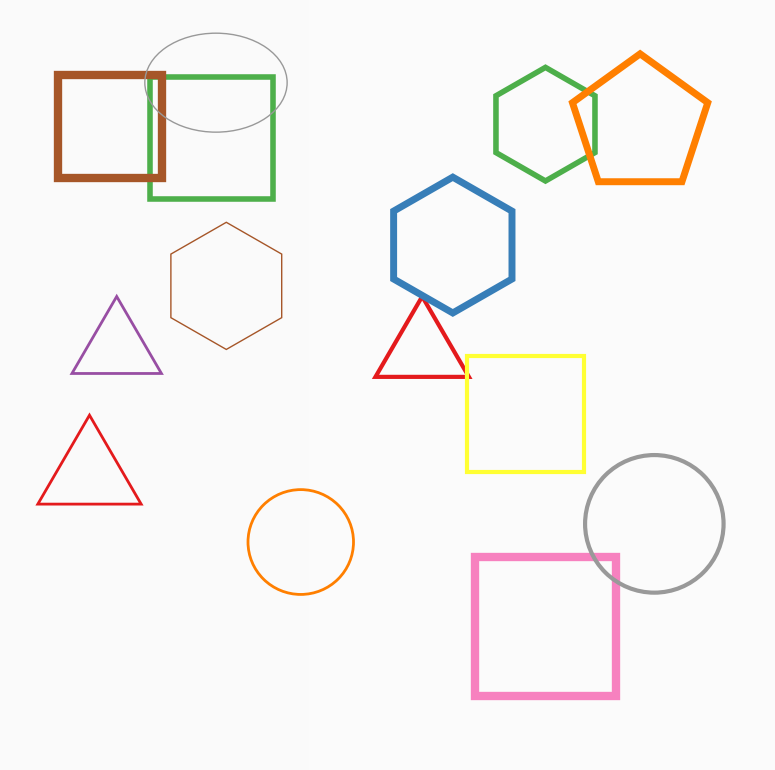[{"shape": "triangle", "thickness": 1, "radius": 0.38, "center": [0.115, 0.384]}, {"shape": "triangle", "thickness": 1.5, "radius": 0.35, "center": [0.545, 0.545]}, {"shape": "hexagon", "thickness": 2.5, "radius": 0.44, "center": [0.584, 0.682]}, {"shape": "square", "thickness": 2, "radius": 0.4, "center": [0.273, 0.821]}, {"shape": "hexagon", "thickness": 2, "radius": 0.37, "center": [0.704, 0.839]}, {"shape": "triangle", "thickness": 1, "radius": 0.33, "center": [0.151, 0.548]}, {"shape": "pentagon", "thickness": 2.5, "radius": 0.46, "center": [0.826, 0.838]}, {"shape": "circle", "thickness": 1, "radius": 0.34, "center": [0.388, 0.296]}, {"shape": "square", "thickness": 1.5, "radius": 0.38, "center": [0.678, 0.462]}, {"shape": "square", "thickness": 3, "radius": 0.33, "center": [0.142, 0.836]}, {"shape": "hexagon", "thickness": 0.5, "radius": 0.41, "center": [0.292, 0.629]}, {"shape": "square", "thickness": 3, "radius": 0.45, "center": [0.704, 0.186]}, {"shape": "circle", "thickness": 1.5, "radius": 0.45, "center": [0.844, 0.32]}, {"shape": "oval", "thickness": 0.5, "radius": 0.46, "center": [0.279, 0.893]}]